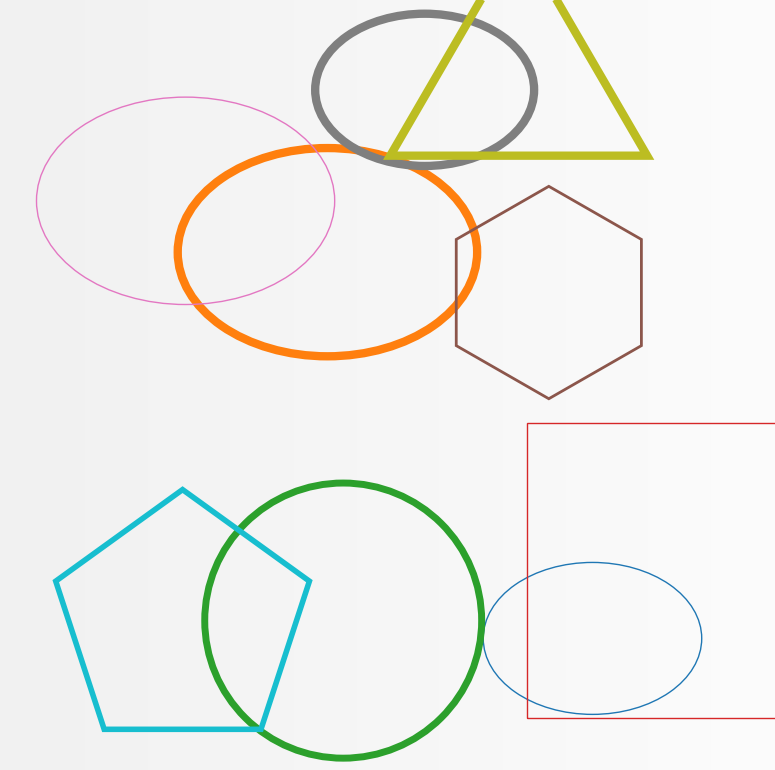[{"shape": "oval", "thickness": 0.5, "radius": 0.7, "center": [0.764, 0.171]}, {"shape": "oval", "thickness": 3, "radius": 0.97, "center": [0.422, 0.672]}, {"shape": "circle", "thickness": 2.5, "radius": 0.89, "center": [0.443, 0.194]}, {"shape": "square", "thickness": 0.5, "radius": 0.96, "center": [0.872, 0.259]}, {"shape": "hexagon", "thickness": 1, "radius": 0.69, "center": [0.708, 0.62]}, {"shape": "oval", "thickness": 0.5, "radius": 0.96, "center": [0.239, 0.739]}, {"shape": "oval", "thickness": 3, "radius": 0.71, "center": [0.548, 0.883]}, {"shape": "triangle", "thickness": 3, "radius": 0.96, "center": [0.669, 0.894]}, {"shape": "pentagon", "thickness": 2, "radius": 0.86, "center": [0.236, 0.192]}]